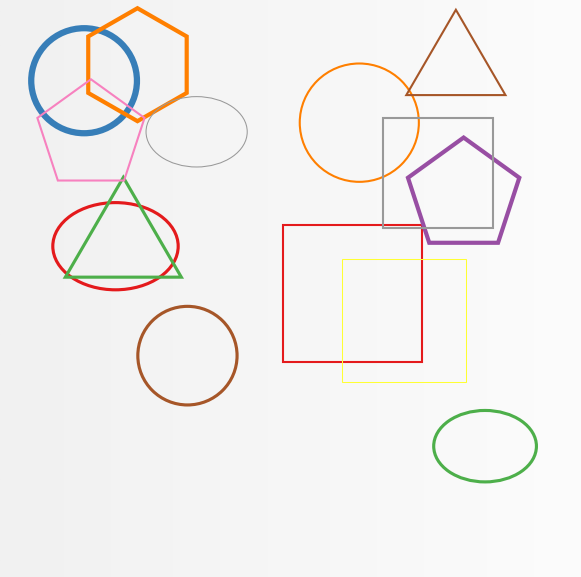[{"shape": "square", "thickness": 1, "radius": 0.59, "center": [0.607, 0.491]}, {"shape": "oval", "thickness": 1.5, "radius": 0.54, "center": [0.199, 0.573]}, {"shape": "circle", "thickness": 3, "radius": 0.45, "center": [0.145, 0.859]}, {"shape": "triangle", "thickness": 1.5, "radius": 0.58, "center": [0.212, 0.577]}, {"shape": "oval", "thickness": 1.5, "radius": 0.44, "center": [0.835, 0.227]}, {"shape": "pentagon", "thickness": 2, "radius": 0.5, "center": [0.798, 0.66]}, {"shape": "hexagon", "thickness": 2, "radius": 0.49, "center": [0.237, 0.887]}, {"shape": "circle", "thickness": 1, "radius": 0.51, "center": [0.618, 0.787]}, {"shape": "square", "thickness": 0.5, "radius": 0.53, "center": [0.695, 0.445]}, {"shape": "circle", "thickness": 1.5, "radius": 0.43, "center": [0.322, 0.383]}, {"shape": "triangle", "thickness": 1, "radius": 0.49, "center": [0.784, 0.884]}, {"shape": "pentagon", "thickness": 1, "radius": 0.48, "center": [0.156, 0.765]}, {"shape": "square", "thickness": 1, "radius": 0.47, "center": [0.754, 0.7]}, {"shape": "oval", "thickness": 0.5, "radius": 0.44, "center": [0.338, 0.771]}]